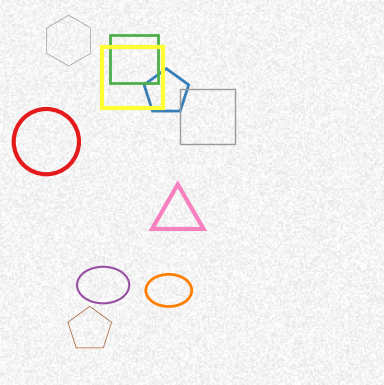[{"shape": "circle", "thickness": 3, "radius": 0.42, "center": [0.12, 0.632]}, {"shape": "pentagon", "thickness": 2, "radius": 0.3, "center": [0.432, 0.761]}, {"shape": "square", "thickness": 2, "radius": 0.31, "center": [0.348, 0.847]}, {"shape": "oval", "thickness": 1.5, "radius": 0.34, "center": [0.268, 0.26]}, {"shape": "oval", "thickness": 2, "radius": 0.3, "center": [0.438, 0.246]}, {"shape": "square", "thickness": 3, "radius": 0.4, "center": [0.344, 0.799]}, {"shape": "pentagon", "thickness": 0.5, "radius": 0.3, "center": [0.233, 0.145]}, {"shape": "triangle", "thickness": 3, "radius": 0.39, "center": [0.462, 0.444]}, {"shape": "hexagon", "thickness": 0.5, "radius": 0.33, "center": [0.178, 0.894]}, {"shape": "square", "thickness": 1, "radius": 0.36, "center": [0.54, 0.697]}]